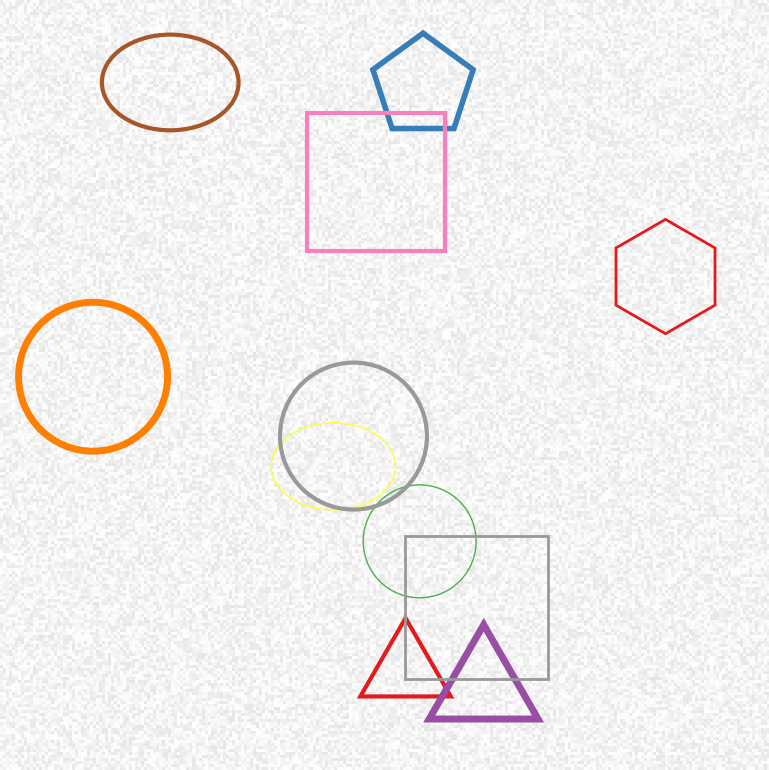[{"shape": "hexagon", "thickness": 1, "radius": 0.37, "center": [0.864, 0.641]}, {"shape": "triangle", "thickness": 1.5, "radius": 0.34, "center": [0.527, 0.129]}, {"shape": "pentagon", "thickness": 2, "radius": 0.34, "center": [0.549, 0.888]}, {"shape": "circle", "thickness": 0.5, "radius": 0.37, "center": [0.545, 0.297]}, {"shape": "triangle", "thickness": 2.5, "radius": 0.41, "center": [0.628, 0.107]}, {"shape": "circle", "thickness": 2.5, "radius": 0.48, "center": [0.121, 0.511]}, {"shape": "oval", "thickness": 0.5, "radius": 0.4, "center": [0.433, 0.394]}, {"shape": "oval", "thickness": 1.5, "radius": 0.44, "center": [0.221, 0.893]}, {"shape": "square", "thickness": 1.5, "radius": 0.45, "center": [0.488, 0.764]}, {"shape": "circle", "thickness": 1.5, "radius": 0.48, "center": [0.459, 0.434]}, {"shape": "square", "thickness": 1, "radius": 0.46, "center": [0.619, 0.211]}]